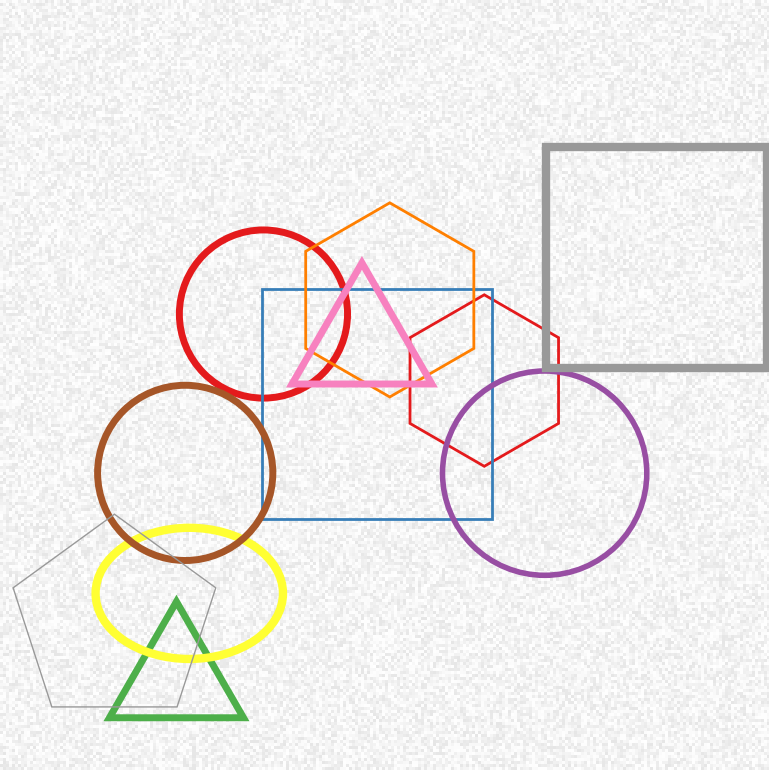[{"shape": "hexagon", "thickness": 1, "radius": 0.56, "center": [0.629, 0.506]}, {"shape": "circle", "thickness": 2.5, "radius": 0.55, "center": [0.342, 0.592]}, {"shape": "square", "thickness": 1, "radius": 0.75, "center": [0.49, 0.476]}, {"shape": "triangle", "thickness": 2.5, "radius": 0.5, "center": [0.229, 0.118]}, {"shape": "circle", "thickness": 2, "radius": 0.66, "center": [0.707, 0.386]}, {"shape": "hexagon", "thickness": 1, "radius": 0.63, "center": [0.506, 0.611]}, {"shape": "oval", "thickness": 3, "radius": 0.61, "center": [0.246, 0.229]}, {"shape": "circle", "thickness": 2.5, "radius": 0.57, "center": [0.241, 0.386]}, {"shape": "triangle", "thickness": 2.5, "radius": 0.52, "center": [0.47, 0.554]}, {"shape": "pentagon", "thickness": 0.5, "radius": 0.69, "center": [0.149, 0.194]}, {"shape": "square", "thickness": 3, "radius": 0.72, "center": [0.853, 0.666]}]